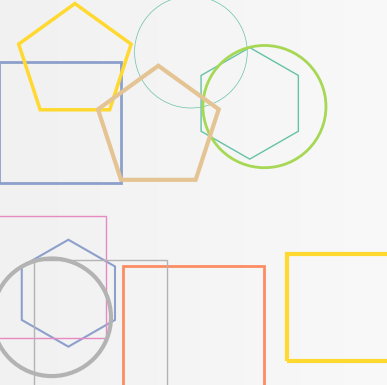[{"shape": "hexagon", "thickness": 1, "radius": 0.72, "center": [0.644, 0.732]}, {"shape": "circle", "thickness": 0.5, "radius": 0.73, "center": [0.493, 0.865]}, {"shape": "square", "thickness": 2, "radius": 0.91, "center": [0.5, 0.127]}, {"shape": "square", "thickness": 2, "radius": 0.78, "center": [0.155, 0.682]}, {"shape": "hexagon", "thickness": 1.5, "radius": 0.69, "center": [0.176, 0.238]}, {"shape": "square", "thickness": 1, "radius": 0.8, "center": [0.115, 0.281]}, {"shape": "circle", "thickness": 2, "radius": 0.79, "center": [0.682, 0.723]}, {"shape": "pentagon", "thickness": 2.5, "radius": 0.76, "center": [0.193, 0.838]}, {"shape": "square", "thickness": 3, "radius": 0.7, "center": [0.88, 0.201]}, {"shape": "pentagon", "thickness": 3, "radius": 0.82, "center": [0.409, 0.665]}, {"shape": "square", "thickness": 1, "radius": 0.86, "center": [0.26, 0.152]}, {"shape": "circle", "thickness": 3, "radius": 0.76, "center": [0.134, 0.176]}]